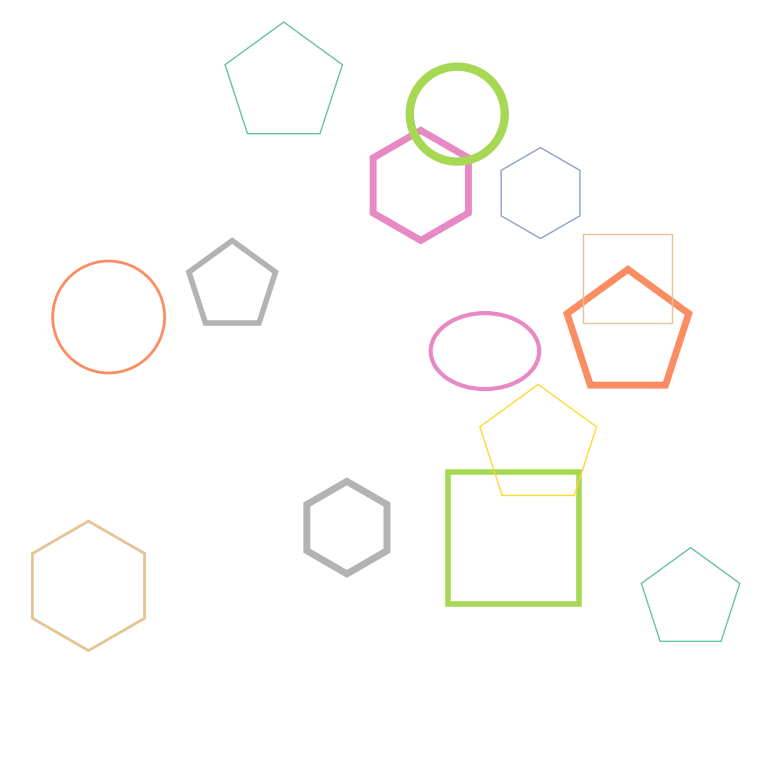[{"shape": "pentagon", "thickness": 0.5, "radius": 0.4, "center": [0.368, 0.891]}, {"shape": "pentagon", "thickness": 0.5, "radius": 0.34, "center": [0.897, 0.222]}, {"shape": "circle", "thickness": 1, "radius": 0.36, "center": [0.141, 0.588]}, {"shape": "pentagon", "thickness": 2.5, "radius": 0.42, "center": [0.815, 0.567]}, {"shape": "hexagon", "thickness": 0.5, "radius": 0.3, "center": [0.702, 0.749]}, {"shape": "hexagon", "thickness": 2.5, "radius": 0.36, "center": [0.546, 0.759]}, {"shape": "oval", "thickness": 1.5, "radius": 0.35, "center": [0.63, 0.544]}, {"shape": "square", "thickness": 2, "radius": 0.43, "center": [0.667, 0.302]}, {"shape": "circle", "thickness": 3, "radius": 0.31, "center": [0.594, 0.852]}, {"shape": "pentagon", "thickness": 0.5, "radius": 0.4, "center": [0.699, 0.421]}, {"shape": "hexagon", "thickness": 1, "radius": 0.42, "center": [0.115, 0.239]}, {"shape": "square", "thickness": 0.5, "radius": 0.29, "center": [0.815, 0.639]}, {"shape": "pentagon", "thickness": 2, "radius": 0.3, "center": [0.302, 0.628]}, {"shape": "hexagon", "thickness": 2.5, "radius": 0.3, "center": [0.451, 0.315]}]